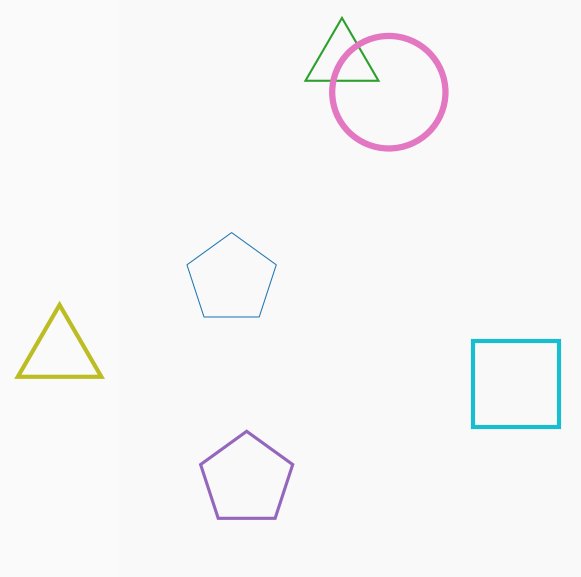[{"shape": "pentagon", "thickness": 0.5, "radius": 0.4, "center": [0.398, 0.516]}, {"shape": "triangle", "thickness": 1, "radius": 0.36, "center": [0.588, 0.896]}, {"shape": "pentagon", "thickness": 1.5, "radius": 0.42, "center": [0.424, 0.169]}, {"shape": "circle", "thickness": 3, "radius": 0.49, "center": [0.669, 0.839]}, {"shape": "triangle", "thickness": 2, "radius": 0.41, "center": [0.103, 0.388]}, {"shape": "square", "thickness": 2, "radius": 0.37, "center": [0.888, 0.334]}]